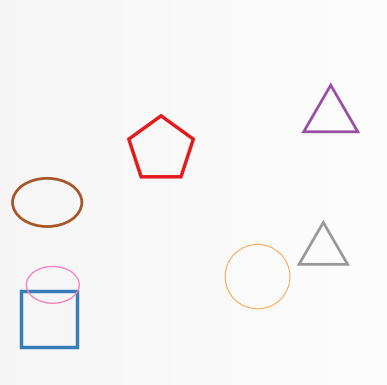[{"shape": "pentagon", "thickness": 2.5, "radius": 0.44, "center": [0.416, 0.612]}, {"shape": "square", "thickness": 2.5, "radius": 0.36, "center": [0.127, 0.172]}, {"shape": "triangle", "thickness": 2, "radius": 0.4, "center": [0.854, 0.698]}, {"shape": "circle", "thickness": 0.5, "radius": 0.42, "center": [0.665, 0.282]}, {"shape": "oval", "thickness": 2, "radius": 0.45, "center": [0.122, 0.474]}, {"shape": "oval", "thickness": 1, "radius": 0.34, "center": [0.136, 0.26]}, {"shape": "triangle", "thickness": 2, "radius": 0.36, "center": [0.834, 0.35]}]